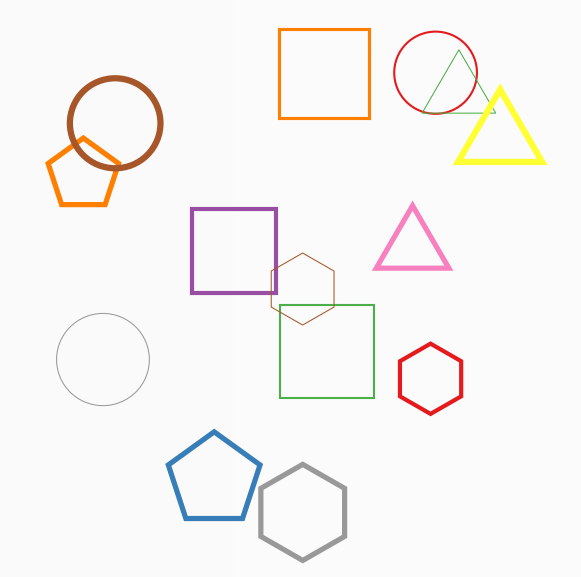[{"shape": "circle", "thickness": 1, "radius": 0.36, "center": [0.749, 0.873]}, {"shape": "hexagon", "thickness": 2, "radius": 0.3, "center": [0.741, 0.343]}, {"shape": "pentagon", "thickness": 2.5, "radius": 0.41, "center": [0.368, 0.168]}, {"shape": "triangle", "thickness": 0.5, "radius": 0.37, "center": [0.789, 0.84]}, {"shape": "square", "thickness": 1, "radius": 0.4, "center": [0.562, 0.39]}, {"shape": "square", "thickness": 2, "radius": 0.36, "center": [0.403, 0.564]}, {"shape": "square", "thickness": 1.5, "radius": 0.38, "center": [0.557, 0.871]}, {"shape": "pentagon", "thickness": 2.5, "radius": 0.32, "center": [0.143, 0.696]}, {"shape": "triangle", "thickness": 3, "radius": 0.42, "center": [0.86, 0.761]}, {"shape": "hexagon", "thickness": 0.5, "radius": 0.31, "center": [0.521, 0.499]}, {"shape": "circle", "thickness": 3, "radius": 0.39, "center": [0.198, 0.786]}, {"shape": "triangle", "thickness": 2.5, "radius": 0.36, "center": [0.71, 0.571]}, {"shape": "hexagon", "thickness": 2.5, "radius": 0.42, "center": [0.521, 0.112]}, {"shape": "circle", "thickness": 0.5, "radius": 0.4, "center": [0.177, 0.377]}]